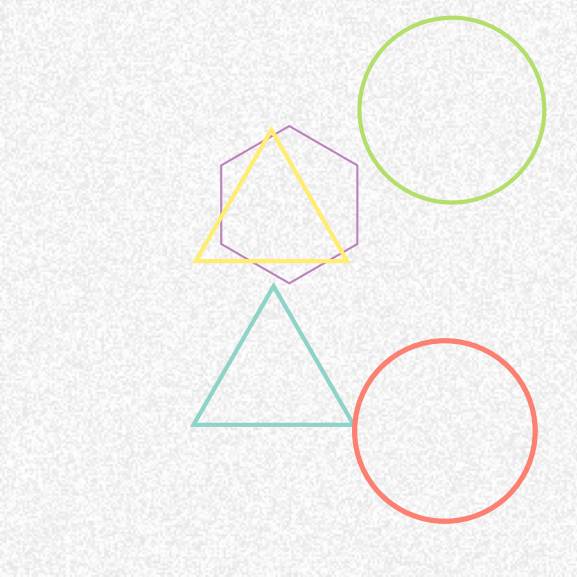[{"shape": "triangle", "thickness": 2, "radius": 0.8, "center": [0.474, 0.344]}, {"shape": "circle", "thickness": 2.5, "radius": 0.78, "center": [0.77, 0.253]}, {"shape": "circle", "thickness": 2, "radius": 0.8, "center": [0.783, 0.808]}, {"shape": "hexagon", "thickness": 1, "radius": 0.68, "center": [0.501, 0.645]}, {"shape": "triangle", "thickness": 2, "radius": 0.76, "center": [0.47, 0.623]}]